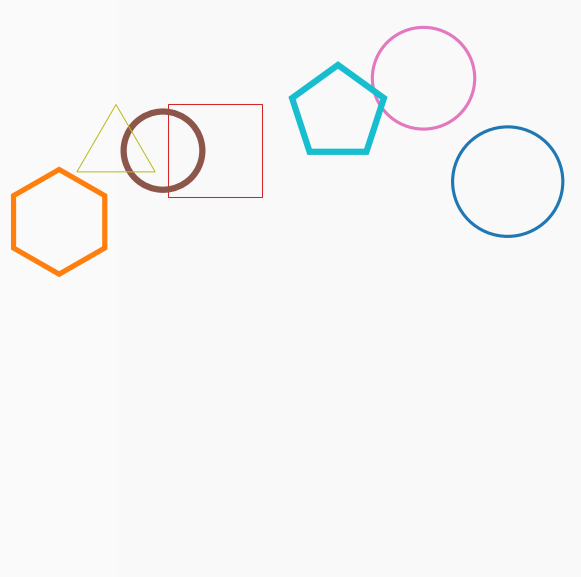[{"shape": "circle", "thickness": 1.5, "radius": 0.47, "center": [0.873, 0.685]}, {"shape": "hexagon", "thickness": 2.5, "radius": 0.45, "center": [0.102, 0.615]}, {"shape": "square", "thickness": 0.5, "radius": 0.4, "center": [0.369, 0.739]}, {"shape": "circle", "thickness": 3, "radius": 0.34, "center": [0.28, 0.738]}, {"shape": "circle", "thickness": 1.5, "radius": 0.44, "center": [0.729, 0.864]}, {"shape": "triangle", "thickness": 0.5, "radius": 0.39, "center": [0.2, 0.74]}, {"shape": "pentagon", "thickness": 3, "radius": 0.42, "center": [0.581, 0.804]}]